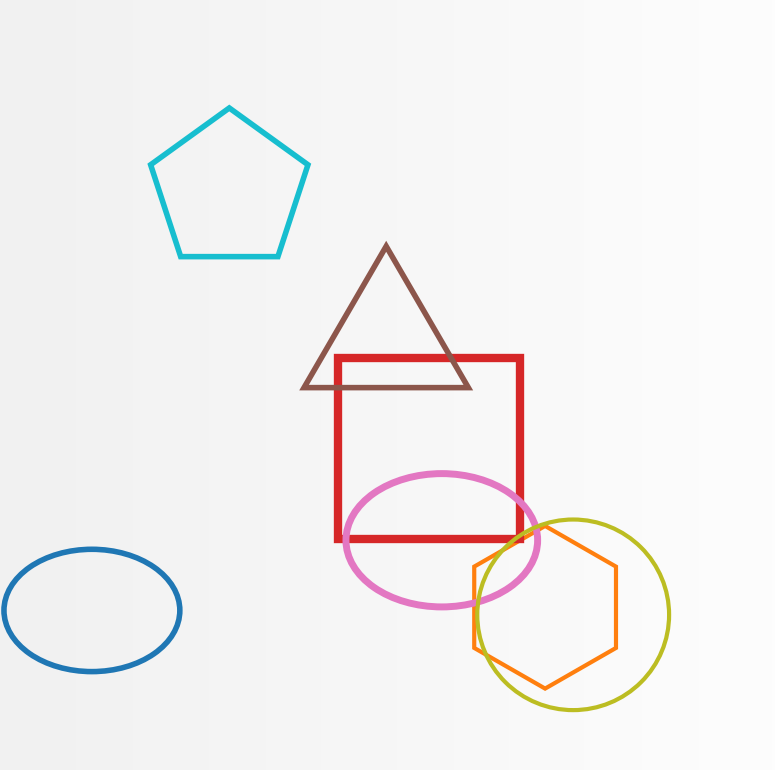[{"shape": "oval", "thickness": 2, "radius": 0.57, "center": [0.119, 0.207]}, {"shape": "hexagon", "thickness": 1.5, "radius": 0.53, "center": [0.703, 0.211]}, {"shape": "square", "thickness": 3, "radius": 0.59, "center": [0.554, 0.417]}, {"shape": "triangle", "thickness": 2, "radius": 0.61, "center": [0.498, 0.558]}, {"shape": "oval", "thickness": 2.5, "radius": 0.62, "center": [0.57, 0.298]}, {"shape": "circle", "thickness": 1.5, "radius": 0.62, "center": [0.74, 0.202]}, {"shape": "pentagon", "thickness": 2, "radius": 0.53, "center": [0.296, 0.753]}]